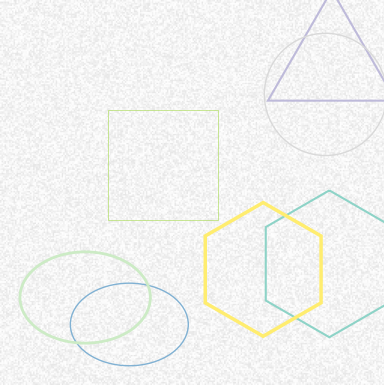[{"shape": "hexagon", "thickness": 1.5, "radius": 0.95, "center": [0.855, 0.315]}, {"shape": "triangle", "thickness": 1.5, "radius": 0.96, "center": [0.862, 0.834]}, {"shape": "oval", "thickness": 1, "radius": 0.77, "center": [0.336, 0.157]}, {"shape": "square", "thickness": 0.5, "radius": 0.72, "center": [0.423, 0.572]}, {"shape": "circle", "thickness": 1, "radius": 0.79, "center": [0.845, 0.755]}, {"shape": "oval", "thickness": 2, "radius": 0.85, "center": [0.221, 0.227]}, {"shape": "hexagon", "thickness": 2.5, "radius": 0.87, "center": [0.684, 0.3]}]